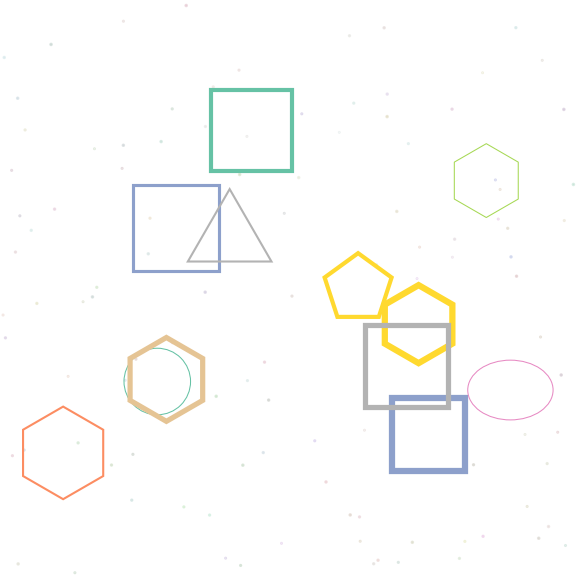[{"shape": "circle", "thickness": 0.5, "radius": 0.29, "center": [0.272, 0.339]}, {"shape": "square", "thickness": 2, "radius": 0.35, "center": [0.435, 0.773]}, {"shape": "hexagon", "thickness": 1, "radius": 0.4, "center": [0.109, 0.215]}, {"shape": "square", "thickness": 3, "radius": 0.32, "center": [0.742, 0.247]}, {"shape": "square", "thickness": 1.5, "radius": 0.37, "center": [0.305, 0.604]}, {"shape": "oval", "thickness": 0.5, "radius": 0.37, "center": [0.884, 0.324]}, {"shape": "hexagon", "thickness": 0.5, "radius": 0.32, "center": [0.842, 0.686]}, {"shape": "pentagon", "thickness": 2, "radius": 0.31, "center": [0.62, 0.5]}, {"shape": "hexagon", "thickness": 3, "radius": 0.34, "center": [0.725, 0.438]}, {"shape": "hexagon", "thickness": 2.5, "radius": 0.36, "center": [0.288, 0.342]}, {"shape": "triangle", "thickness": 1, "radius": 0.42, "center": [0.398, 0.588]}, {"shape": "square", "thickness": 2.5, "radius": 0.36, "center": [0.704, 0.365]}]